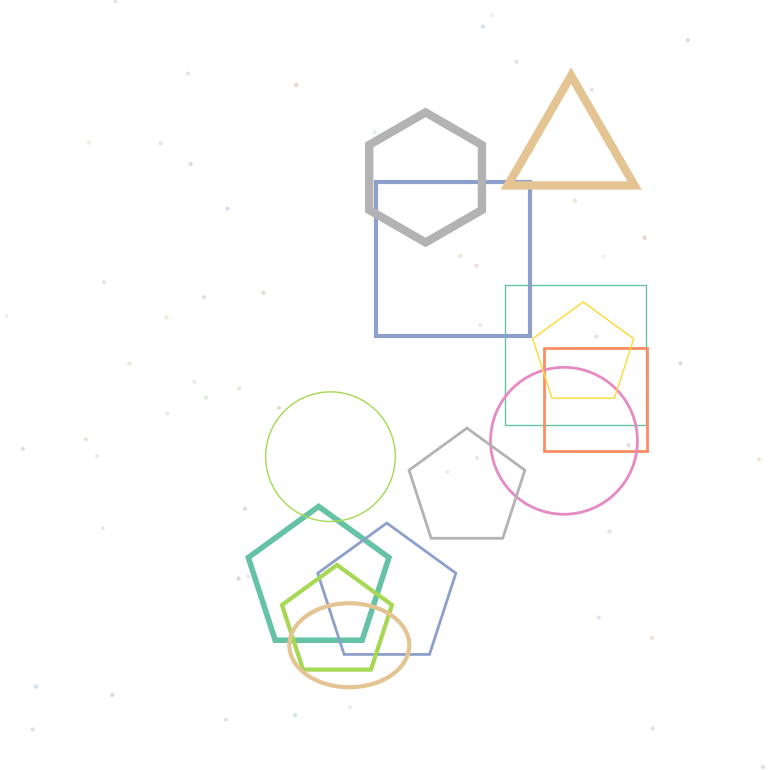[{"shape": "pentagon", "thickness": 2, "radius": 0.48, "center": [0.414, 0.246]}, {"shape": "square", "thickness": 0.5, "radius": 0.46, "center": [0.748, 0.539]}, {"shape": "square", "thickness": 1, "radius": 0.33, "center": [0.773, 0.481]}, {"shape": "square", "thickness": 1.5, "radius": 0.5, "center": [0.588, 0.664]}, {"shape": "pentagon", "thickness": 1, "radius": 0.47, "center": [0.502, 0.226]}, {"shape": "circle", "thickness": 1, "radius": 0.48, "center": [0.732, 0.428]}, {"shape": "pentagon", "thickness": 1.5, "radius": 0.38, "center": [0.438, 0.191]}, {"shape": "circle", "thickness": 0.5, "radius": 0.42, "center": [0.429, 0.407]}, {"shape": "pentagon", "thickness": 0.5, "radius": 0.35, "center": [0.757, 0.539]}, {"shape": "oval", "thickness": 1.5, "radius": 0.39, "center": [0.454, 0.162]}, {"shape": "triangle", "thickness": 3, "radius": 0.48, "center": [0.742, 0.807]}, {"shape": "pentagon", "thickness": 1, "radius": 0.4, "center": [0.606, 0.365]}, {"shape": "hexagon", "thickness": 3, "radius": 0.42, "center": [0.553, 0.77]}]